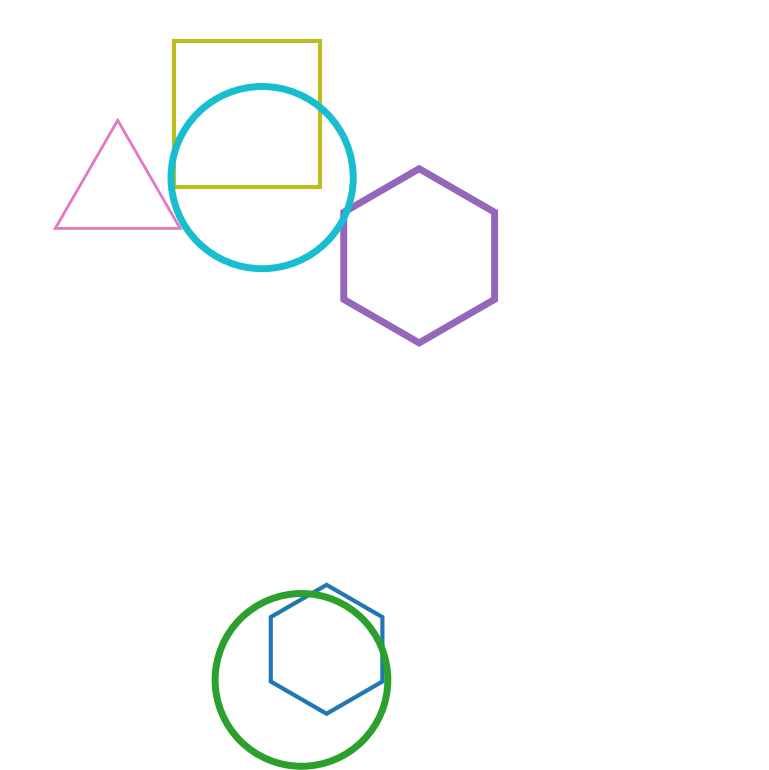[{"shape": "hexagon", "thickness": 1.5, "radius": 0.42, "center": [0.424, 0.157]}, {"shape": "circle", "thickness": 2.5, "radius": 0.56, "center": [0.392, 0.117]}, {"shape": "hexagon", "thickness": 2.5, "radius": 0.57, "center": [0.544, 0.668]}, {"shape": "triangle", "thickness": 1, "radius": 0.47, "center": [0.153, 0.75]}, {"shape": "square", "thickness": 1.5, "radius": 0.47, "center": [0.321, 0.852]}, {"shape": "circle", "thickness": 2.5, "radius": 0.59, "center": [0.34, 0.769]}]